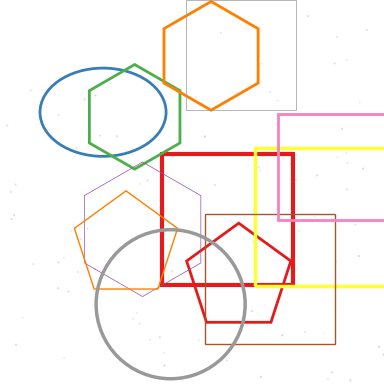[{"shape": "pentagon", "thickness": 2, "radius": 0.71, "center": [0.62, 0.278]}, {"shape": "square", "thickness": 3, "radius": 0.85, "center": [0.591, 0.43]}, {"shape": "oval", "thickness": 2, "radius": 0.82, "center": [0.268, 0.709]}, {"shape": "hexagon", "thickness": 2, "radius": 0.68, "center": [0.35, 0.697]}, {"shape": "hexagon", "thickness": 0.5, "radius": 0.87, "center": [0.37, 0.404]}, {"shape": "pentagon", "thickness": 1, "radius": 0.7, "center": [0.327, 0.363]}, {"shape": "hexagon", "thickness": 2, "radius": 0.71, "center": [0.548, 0.855]}, {"shape": "square", "thickness": 2.5, "radius": 0.9, "center": [0.843, 0.436]}, {"shape": "square", "thickness": 1, "radius": 0.85, "center": [0.701, 0.275]}, {"shape": "square", "thickness": 2, "radius": 0.69, "center": [0.861, 0.566]}, {"shape": "circle", "thickness": 2.5, "radius": 0.97, "center": [0.443, 0.21]}, {"shape": "square", "thickness": 0.5, "radius": 0.71, "center": [0.626, 0.857]}]